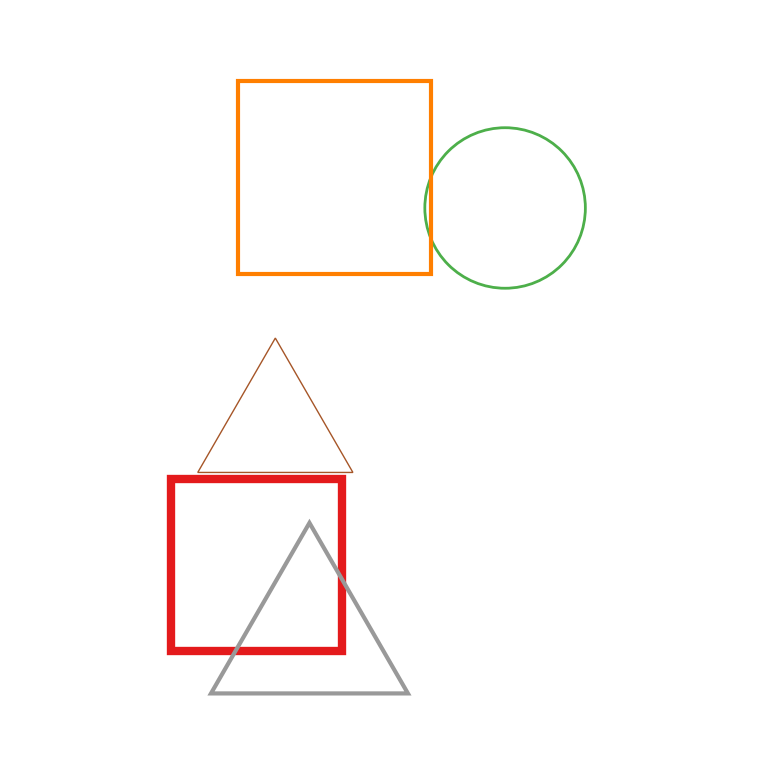[{"shape": "square", "thickness": 3, "radius": 0.56, "center": [0.333, 0.266]}, {"shape": "circle", "thickness": 1, "radius": 0.52, "center": [0.656, 0.73]}, {"shape": "square", "thickness": 1.5, "radius": 0.63, "center": [0.435, 0.769]}, {"shape": "triangle", "thickness": 0.5, "radius": 0.58, "center": [0.358, 0.445]}, {"shape": "triangle", "thickness": 1.5, "radius": 0.74, "center": [0.402, 0.173]}]